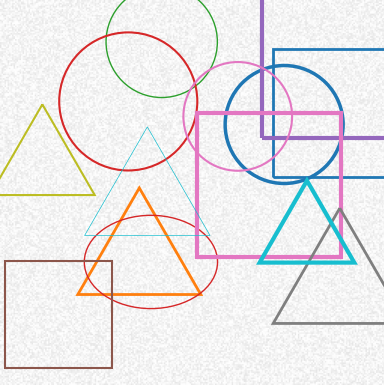[{"shape": "circle", "thickness": 2.5, "radius": 0.77, "center": [0.738, 0.677]}, {"shape": "square", "thickness": 2, "radius": 0.83, "center": [0.875, 0.707]}, {"shape": "triangle", "thickness": 2, "radius": 0.92, "center": [0.362, 0.327]}, {"shape": "circle", "thickness": 1, "radius": 0.72, "center": [0.42, 0.891]}, {"shape": "oval", "thickness": 1, "radius": 0.87, "center": [0.392, 0.32]}, {"shape": "circle", "thickness": 1.5, "radius": 0.9, "center": [0.333, 0.737]}, {"shape": "square", "thickness": 3, "radius": 0.91, "center": [0.863, 0.823]}, {"shape": "square", "thickness": 1.5, "radius": 0.7, "center": [0.152, 0.182]}, {"shape": "square", "thickness": 3, "radius": 0.94, "center": [0.699, 0.52]}, {"shape": "circle", "thickness": 1.5, "radius": 0.71, "center": [0.618, 0.698]}, {"shape": "triangle", "thickness": 2, "radius": 1.0, "center": [0.883, 0.26]}, {"shape": "triangle", "thickness": 1.5, "radius": 0.79, "center": [0.11, 0.572]}, {"shape": "triangle", "thickness": 0.5, "radius": 0.94, "center": [0.383, 0.482]}, {"shape": "triangle", "thickness": 3, "radius": 0.71, "center": [0.797, 0.389]}]